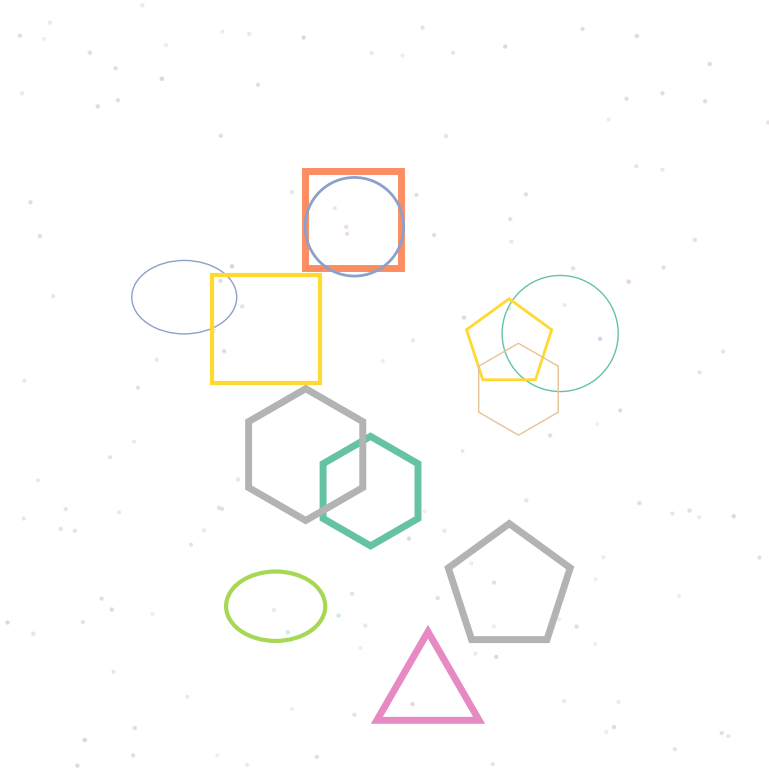[{"shape": "hexagon", "thickness": 2.5, "radius": 0.36, "center": [0.481, 0.362]}, {"shape": "circle", "thickness": 0.5, "radius": 0.38, "center": [0.727, 0.567]}, {"shape": "square", "thickness": 2.5, "radius": 0.31, "center": [0.458, 0.715]}, {"shape": "circle", "thickness": 1, "radius": 0.32, "center": [0.46, 0.706]}, {"shape": "oval", "thickness": 0.5, "radius": 0.34, "center": [0.239, 0.614]}, {"shape": "triangle", "thickness": 2.5, "radius": 0.38, "center": [0.556, 0.103]}, {"shape": "oval", "thickness": 1.5, "radius": 0.32, "center": [0.358, 0.213]}, {"shape": "pentagon", "thickness": 1, "radius": 0.29, "center": [0.661, 0.554]}, {"shape": "square", "thickness": 1.5, "radius": 0.35, "center": [0.345, 0.573]}, {"shape": "hexagon", "thickness": 0.5, "radius": 0.3, "center": [0.673, 0.495]}, {"shape": "hexagon", "thickness": 2.5, "radius": 0.43, "center": [0.397, 0.41]}, {"shape": "pentagon", "thickness": 2.5, "radius": 0.42, "center": [0.661, 0.237]}]